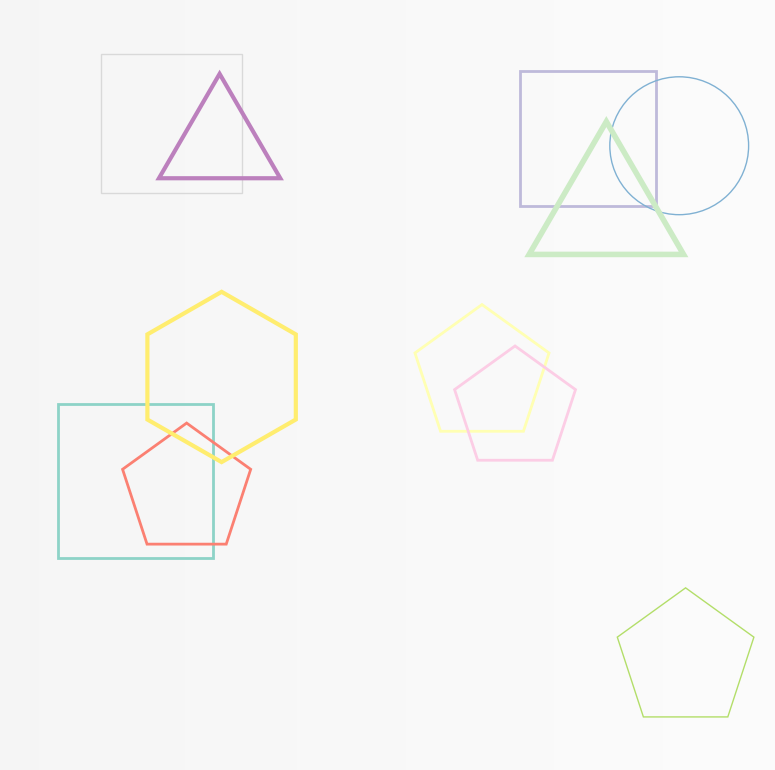[{"shape": "square", "thickness": 1, "radius": 0.5, "center": [0.175, 0.375]}, {"shape": "pentagon", "thickness": 1, "radius": 0.45, "center": [0.622, 0.513]}, {"shape": "square", "thickness": 1, "radius": 0.44, "center": [0.759, 0.82]}, {"shape": "pentagon", "thickness": 1, "radius": 0.43, "center": [0.241, 0.364]}, {"shape": "circle", "thickness": 0.5, "radius": 0.45, "center": [0.876, 0.811]}, {"shape": "pentagon", "thickness": 0.5, "radius": 0.46, "center": [0.885, 0.144]}, {"shape": "pentagon", "thickness": 1, "radius": 0.41, "center": [0.665, 0.469]}, {"shape": "square", "thickness": 0.5, "radius": 0.45, "center": [0.222, 0.84]}, {"shape": "triangle", "thickness": 1.5, "radius": 0.45, "center": [0.283, 0.814]}, {"shape": "triangle", "thickness": 2, "radius": 0.58, "center": [0.782, 0.727]}, {"shape": "hexagon", "thickness": 1.5, "radius": 0.55, "center": [0.286, 0.51]}]